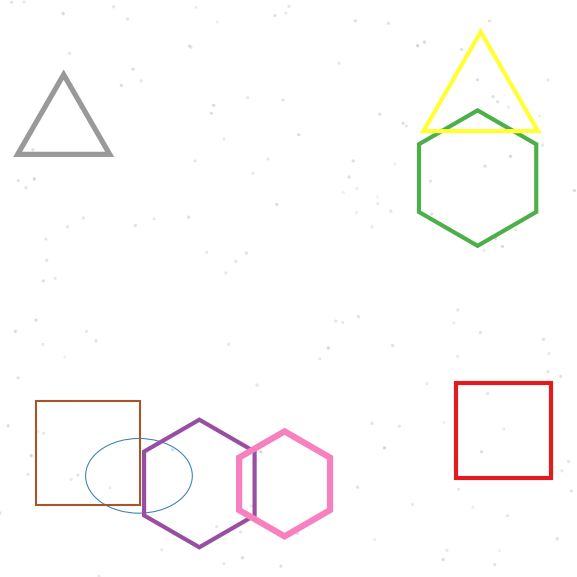[{"shape": "square", "thickness": 2, "radius": 0.41, "center": [0.872, 0.253]}, {"shape": "oval", "thickness": 0.5, "radius": 0.46, "center": [0.241, 0.175]}, {"shape": "hexagon", "thickness": 2, "radius": 0.59, "center": [0.827, 0.691]}, {"shape": "hexagon", "thickness": 2, "radius": 0.55, "center": [0.345, 0.162]}, {"shape": "triangle", "thickness": 2, "radius": 0.57, "center": [0.832, 0.829]}, {"shape": "square", "thickness": 1, "radius": 0.45, "center": [0.152, 0.214]}, {"shape": "hexagon", "thickness": 3, "radius": 0.45, "center": [0.493, 0.161]}, {"shape": "triangle", "thickness": 2.5, "radius": 0.46, "center": [0.11, 0.778]}]